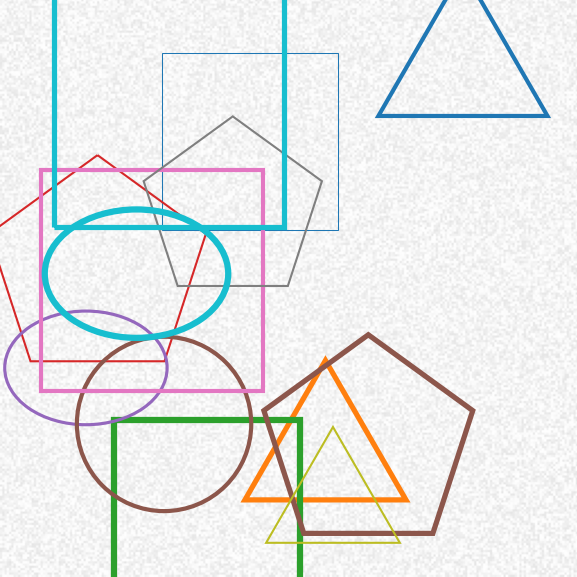[{"shape": "square", "thickness": 0.5, "radius": 0.76, "center": [0.433, 0.754]}, {"shape": "triangle", "thickness": 2, "radius": 0.85, "center": [0.802, 0.883]}, {"shape": "triangle", "thickness": 2.5, "radius": 0.81, "center": [0.564, 0.214]}, {"shape": "square", "thickness": 3, "radius": 0.8, "center": [0.358, 0.111]}, {"shape": "pentagon", "thickness": 1, "radius": 0.99, "center": [0.169, 0.533]}, {"shape": "oval", "thickness": 1.5, "radius": 0.7, "center": [0.149, 0.362]}, {"shape": "circle", "thickness": 2, "radius": 0.75, "center": [0.284, 0.265]}, {"shape": "pentagon", "thickness": 2.5, "radius": 0.95, "center": [0.638, 0.229]}, {"shape": "square", "thickness": 2, "radius": 0.96, "center": [0.263, 0.514]}, {"shape": "pentagon", "thickness": 1, "radius": 0.81, "center": [0.403, 0.635]}, {"shape": "triangle", "thickness": 1, "radius": 0.67, "center": [0.577, 0.126]}, {"shape": "oval", "thickness": 3, "radius": 0.79, "center": [0.236, 0.525]}, {"shape": "square", "thickness": 2.5, "radius": 1.0, "center": [0.293, 0.806]}]